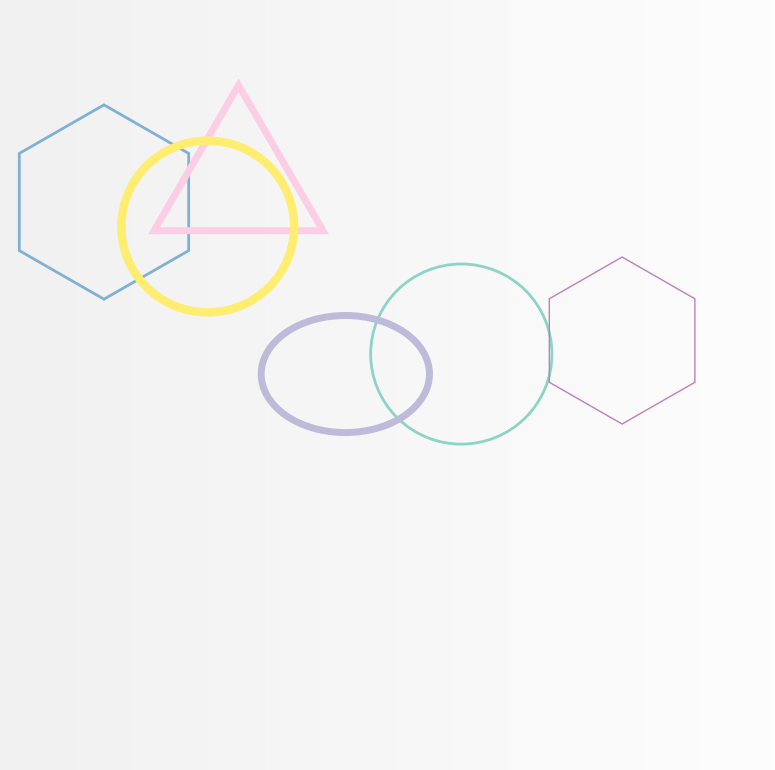[{"shape": "circle", "thickness": 1, "radius": 0.58, "center": [0.595, 0.54]}, {"shape": "oval", "thickness": 2.5, "radius": 0.54, "center": [0.446, 0.514]}, {"shape": "hexagon", "thickness": 1, "radius": 0.63, "center": [0.134, 0.738]}, {"shape": "triangle", "thickness": 2.5, "radius": 0.63, "center": [0.308, 0.763]}, {"shape": "hexagon", "thickness": 0.5, "radius": 0.54, "center": [0.803, 0.558]}, {"shape": "circle", "thickness": 3, "radius": 0.56, "center": [0.268, 0.706]}]